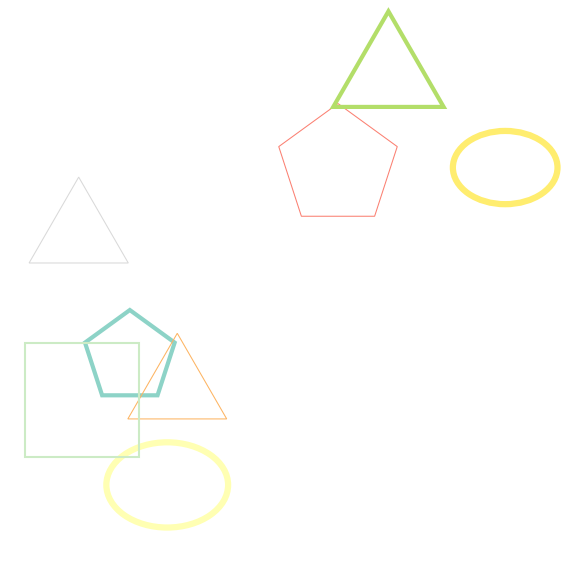[{"shape": "pentagon", "thickness": 2, "radius": 0.41, "center": [0.225, 0.381]}, {"shape": "oval", "thickness": 3, "radius": 0.53, "center": [0.29, 0.159]}, {"shape": "pentagon", "thickness": 0.5, "radius": 0.54, "center": [0.585, 0.712]}, {"shape": "triangle", "thickness": 0.5, "radius": 0.49, "center": [0.307, 0.323]}, {"shape": "triangle", "thickness": 2, "radius": 0.55, "center": [0.673, 0.869]}, {"shape": "triangle", "thickness": 0.5, "radius": 0.5, "center": [0.136, 0.593]}, {"shape": "square", "thickness": 1, "radius": 0.5, "center": [0.142, 0.307]}, {"shape": "oval", "thickness": 3, "radius": 0.45, "center": [0.875, 0.709]}]